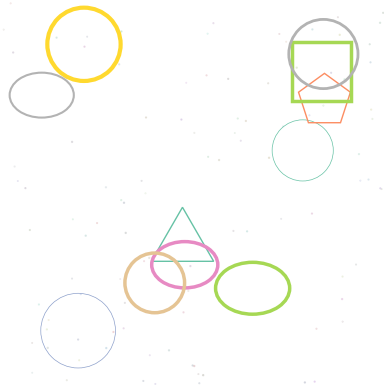[{"shape": "circle", "thickness": 0.5, "radius": 0.4, "center": [0.786, 0.609]}, {"shape": "triangle", "thickness": 1, "radius": 0.47, "center": [0.474, 0.368]}, {"shape": "pentagon", "thickness": 1, "radius": 0.35, "center": [0.843, 0.739]}, {"shape": "circle", "thickness": 0.5, "radius": 0.48, "center": [0.203, 0.141]}, {"shape": "oval", "thickness": 2.5, "radius": 0.43, "center": [0.48, 0.312]}, {"shape": "square", "thickness": 2.5, "radius": 0.39, "center": [0.836, 0.815]}, {"shape": "oval", "thickness": 2.5, "radius": 0.48, "center": [0.656, 0.251]}, {"shape": "circle", "thickness": 3, "radius": 0.48, "center": [0.218, 0.885]}, {"shape": "circle", "thickness": 2.5, "radius": 0.39, "center": [0.402, 0.265]}, {"shape": "circle", "thickness": 2, "radius": 0.45, "center": [0.84, 0.86]}, {"shape": "oval", "thickness": 1.5, "radius": 0.42, "center": [0.108, 0.753]}]